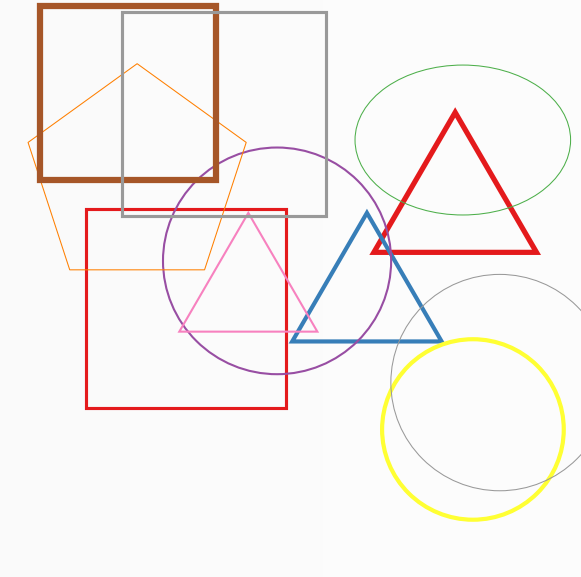[{"shape": "square", "thickness": 1.5, "radius": 0.86, "center": [0.321, 0.464]}, {"shape": "triangle", "thickness": 2.5, "radius": 0.81, "center": [0.783, 0.643]}, {"shape": "triangle", "thickness": 2, "radius": 0.74, "center": [0.631, 0.482]}, {"shape": "oval", "thickness": 0.5, "radius": 0.93, "center": [0.796, 0.757]}, {"shape": "circle", "thickness": 1, "radius": 0.98, "center": [0.477, 0.547]}, {"shape": "pentagon", "thickness": 0.5, "radius": 0.99, "center": [0.236, 0.692]}, {"shape": "circle", "thickness": 2, "radius": 0.78, "center": [0.814, 0.255]}, {"shape": "square", "thickness": 3, "radius": 0.75, "center": [0.22, 0.838]}, {"shape": "triangle", "thickness": 1, "radius": 0.69, "center": [0.427, 0.493]}, {"shape": "circle", "thickness": 0.5, "radius": 0.94, "center": [0.86, 0.337]}, {"shape": "square", "thickness": 1.5, "radius": 0.88, "center": [0.385, 0.802]}]